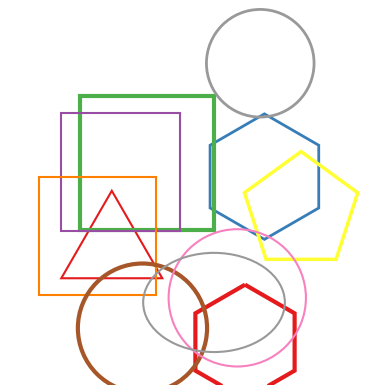[{"shape": "triangle", "thickness": 1.5, "radius": 0.76, "center": [0.29, 0.353]}, {"shape": "hexagon", "thickness": 3, "radius": 0.74, "center": [0.636, 0.112]}, {"shape": "hexagon", "thickness": 2, "radius": 0.81, "center": [0.687, 0.541]}, {"shape": "square", "thickness": 3, "radius": 0.88, "center": [0.382, 0.577]}, {"shape": "square", "thickness": 1.5, "radius": 0.77, "center": [0.313, 0.553]}, {"shape": "square", "thickness": 1.5, "radius": 0.76, "center": [0.253, 0.388]}, {"shape": "pentagon", "thickness": 2.5, "radius": 0.77, "center": [0.782, 0.452]}, {"shape": "circle", "thickness": 3, "radius": 0.84, "center": [0.37, 0.148]}, {"shape": "circle", "thickness": 1.5, "radius": 0.89, "center": [0.616, 0.226]}, {"shape": "oval", "thickness": 1.5, "radius": 0.92, "center": [0.556, 0.214]}, {"shape": "circle", "thickness": 2, "radius": 0.7, "center": [0.676, 0.836]}]